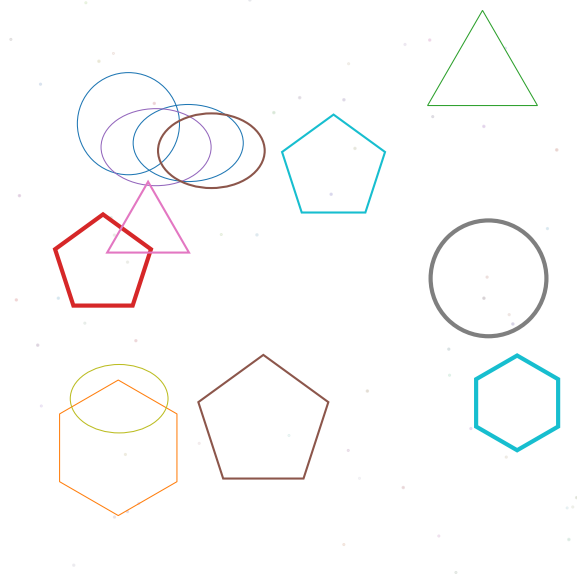[{"shape": "oval", "thickness": 0.5, "radius": 0.48, "center": [0.326, 0.751]}, {"shape": "circle", "thickness": 0.5, "radius": 0.44, "center": [0.222, 0.785]}, {"shape": "hexagon", "thickness": 0.5, "radius": 0.59, "center": [0.205, 0.224]}, {"shape": "triangle", "thickness": 0.5, "radius": 0.55, "center": [0.836, 0.871]}, {"shape": "pentagon", "thickness": 2, "radius": 0.44, "center": [0.178, 0.541]}, {"shape": "oval", "thickness": 0.5, "radius": 0.48, "center": [0.27, 0.744]}, {"shape": "pentagon", "thickness": 1, "radius": 0.59, "center": [0.456, 0.266]}, {"shape": "oval", "thickness": 1, "radius": 0.46, "center": [0.366, 0.738]}, {"shape": "triangle", "thickness": 1, "radius": 0.41, "center": [0.256, 0.603]}, {"shape": "circle", "thickness": 2, "radius": 0.5, "center": [0.846, 0.517]}, {"shape": "oval", "thickness": 0.5, "radius": 0.42, "center": [0.206, 0.309]}, {"shape": "pentagon", "thickness": 1, "radius": 0.47, "center": [0.578, 0.707]}, {"shape": "hexagon", "thickness": 2, "radius": 0.41, "center": [0.895, 0.302]}]